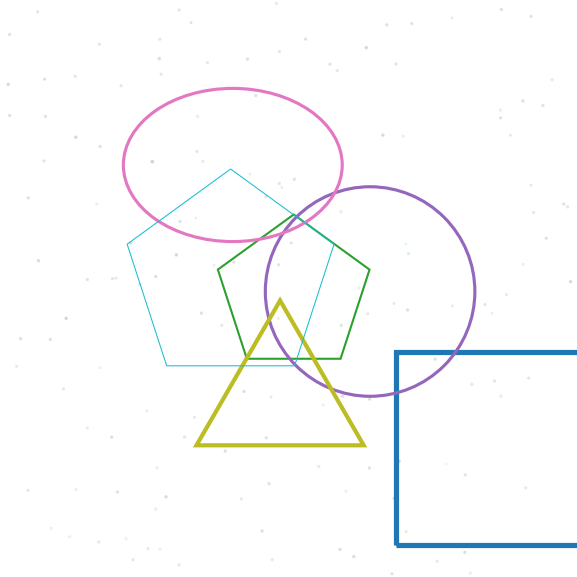[{"shape": "square", "thickness": 2.5, "radius": 0.84, "center": [0.853, 0.223]}, {"shape": "pentagon", "thickness": 1, "radius": 0.69, "center": [0.509, 0.49]}, {"shape": "circle", "thickness": 1.5, "radius": 0.91, "center": [0.641, 0.494]}, {"shape": "oval", "thickness": 1.5, "radius": 0.95, "center": [0.403, 0.713]}, {"shape": "triangle", "thickness": 2, "radius": 0.84, "center": [0.485, 0.312]}, {"shape": "pentagon", "thickness": 0.5, "radius": 0.94, "center": [0.399, 0.518]}]